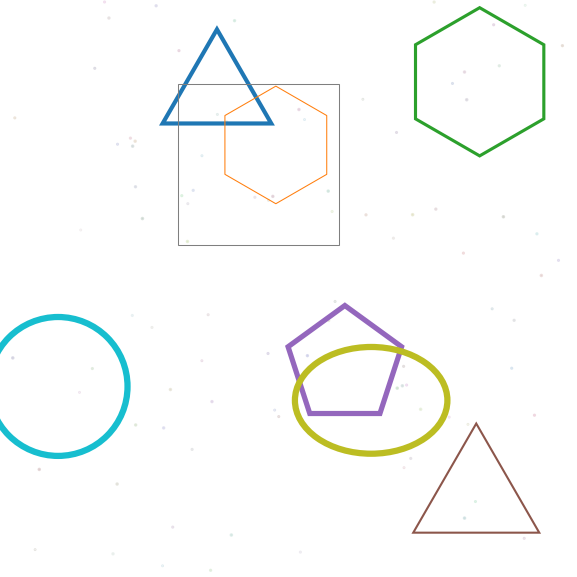[{"shape": "triangle", "thickness": 2, "radius": 0.54, "center": [0.376, 0.84]}, {"shape": "hexagon", "thickness": 0.5, "radius": 0.51, "center": [0.478, 0.748]}, {"shape": "hexagon", "thickness": 1.5, "radius": 0.64, "center": [0.831, 0.858]}, {"shape": "pentagon", "thickness": 2.5, "radius": 0.52, "center": [0.597, 0.367]}, {"shape": "triangle", "thickness": 1, "radius": 0.63, "center": [0.825, 0.14]}, {"shape": "square", "thickness": 0.5, "radius": 0.7, "center": [0.447, 0.714]}, {"shape": "oval", "thickness": 3, "radius": 0.66, "center": [0.643, 0.306]}, {"shape": "circle", "thickness": 3, "radius": 0.6, "center": [0.101, 0.33]}]